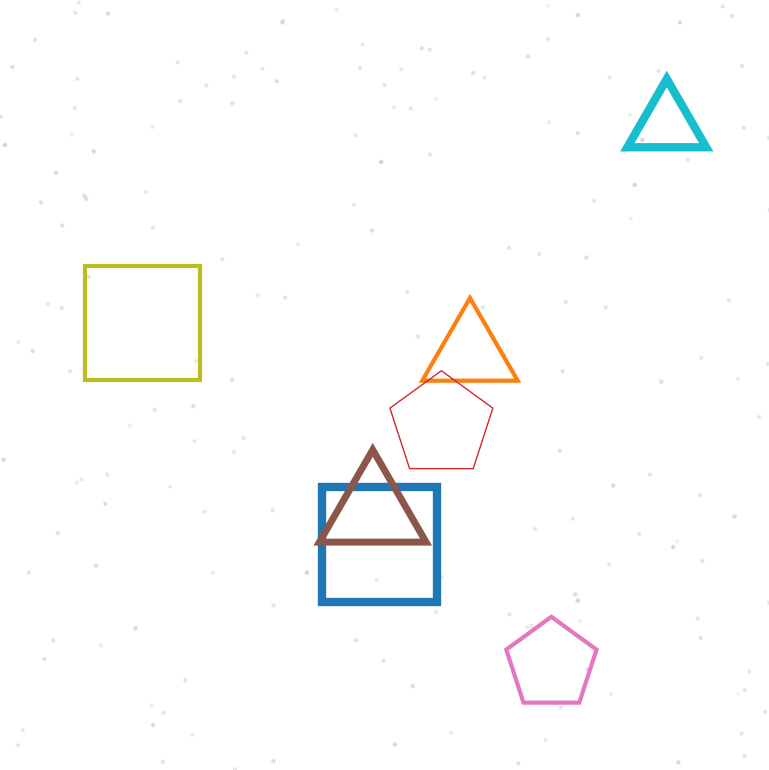[{"shape": "square", "thickness": 3, "radius": 0.37, "center": [0.493, 0.293]}, {"shape": "triangle", "thickness": 1.5, "radius": 0.36, "center": [0.61, 0.541]}, {"shape": "pentagon", "thickness": 0.5, "radius": 0.35, "center": [0.573, 0.448]}, {"shape": "triangle", "thickness": 2.5, "radius": 0.4, "center": [0.484, 0.336]}, {"shape": "pentagon", "thickness": 1.5, "radius": 0.31, "center": [0.716, 0.137]}, {"shape": "square", "thickness": 1.5, "radius": 0.37, "center": [0.185, 0.581]}, {"shape": "triangle", "thickness": 3, "radius": 0.3, "center": [0.866, 0.838]}]